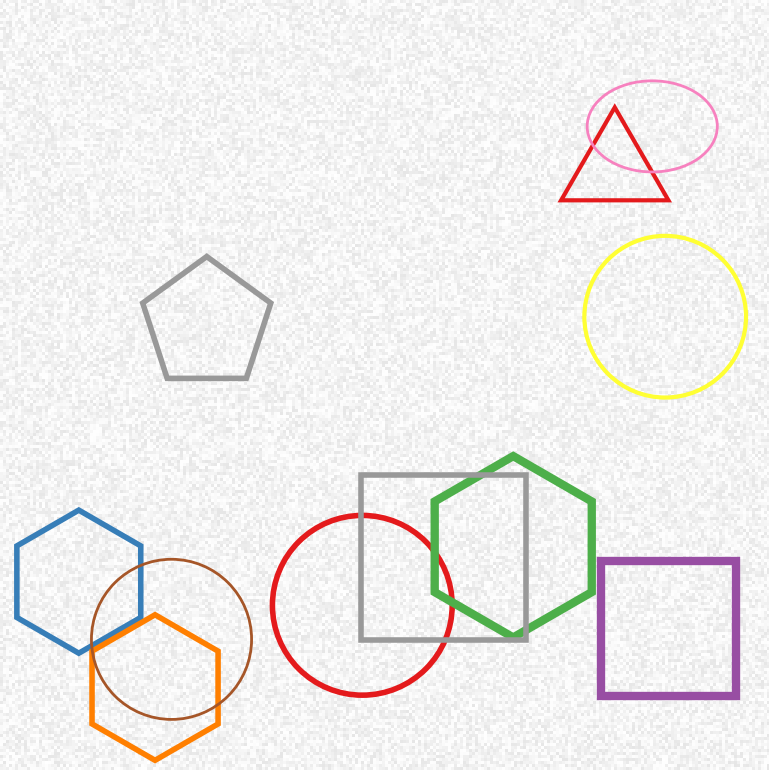[{"shape": "triangle", "thickness": 1.5, "radius": 0.4, "center": [0.798, 0.78]}, {"shape": "circle", "thickness": 2, "radius": 0.58, "center": [0.471, 0.214]}, {"shape": "hexagon", "thickness": 2, "radius": 0.46, "center": [0.102, 0.245]}, {"shape": "hexagon", "thickness": 3, "radius": 0.59, "center": [0.667, 0.29]}, {"shape": "square", "thickness": 3, "radius": 0.44, "center": [0.869, 0.183]}, {"shape": "hexagon", "thickness": 2, "radius": 0.47, "center": [0.201, 0.107]}, {"shape": "circle", "thickness": 1.5, "radius": 0.52, "center": [0.864, 0.589]}, {"shape": "circle", "thickness": 1, "radius": 0.52, "center": [0.223, 0.17]}, {"shape": "oval", "thickness": 1, "radius": 0.42, "center": [0.847, 0.836]}, {"shape": "pentagon", "thickness": 2, "radius": 0.44, "center": [0.269, 0.579]}, {"shape": "square", "thickness": 2, "radius": 0.54, "center": [0.576, 0.276]}]